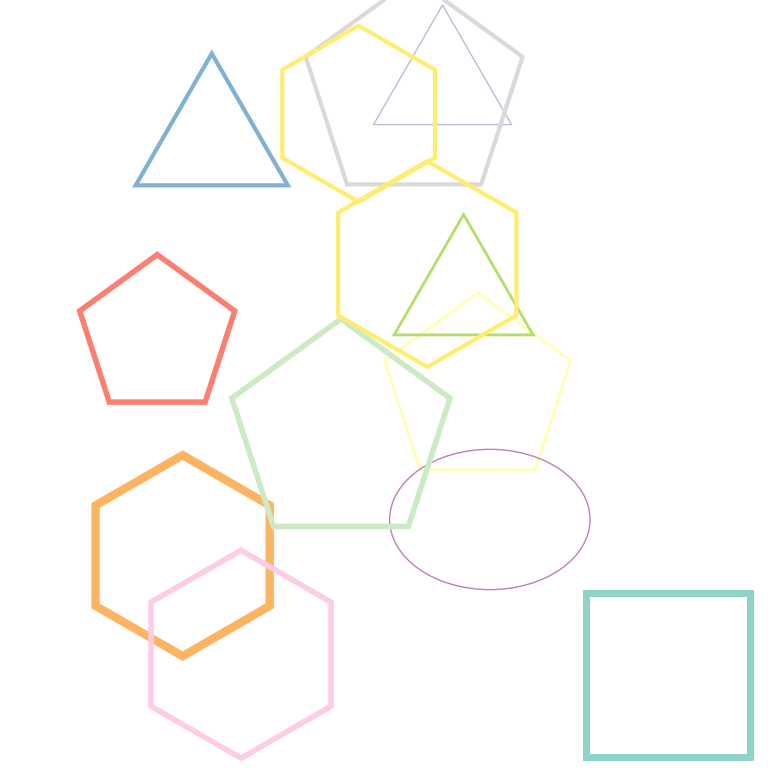[{"shape": "square", "thickness": 2.5, "radius": 0.53, "center": [0.868, 0.123]}, {"shape": "pentagon", "thickness": 1, "radius": 0.64, "center": [0.62, 0.493]}, {"shape": "triangle", "thickness": 0.5, "radius": 0.52, "center": [0.575, 0.89]}, {"shape": "pentagon", "thickness": 2, "radius": 0.53, "center": [0.204, 0.563]}, {"shape": "triangle", "thickness": 1.5, "radius": 0.57, "center": [0.275, 0.816]}, {"shape": "hexagon", "thickness": 3, "radius": 0.65, "center": [0.237, 0.278]}, {"shape": "triangle", "thickness": 1, "radius": 0.52, "center": [0.602, 0.617]}, {"shape": "hexagon", "thickness": 2, "radius": 0.68, "center": [0.313, 0.15]}, {"shape": "pentagon", "thickness": 1.5, "radius": 0.74, "center": [0.538, 0.88]}, {"shape": "oval", "thickness": 0.5, "radius": 0.65, "center": [0.636, 0.325]}, {"shape": "pentagon", "thickness": 2, "radius": 0.75, "center": [0.443, 0.437]}, {"shape": "hexagon", "thickness": 1.5, "radius": 0.57, "center": [0.466, 0.852]}, {"shape": "hexagon", "thickness": 1.5, "radius": 0.67, "center": [0.555, 0.657]}]